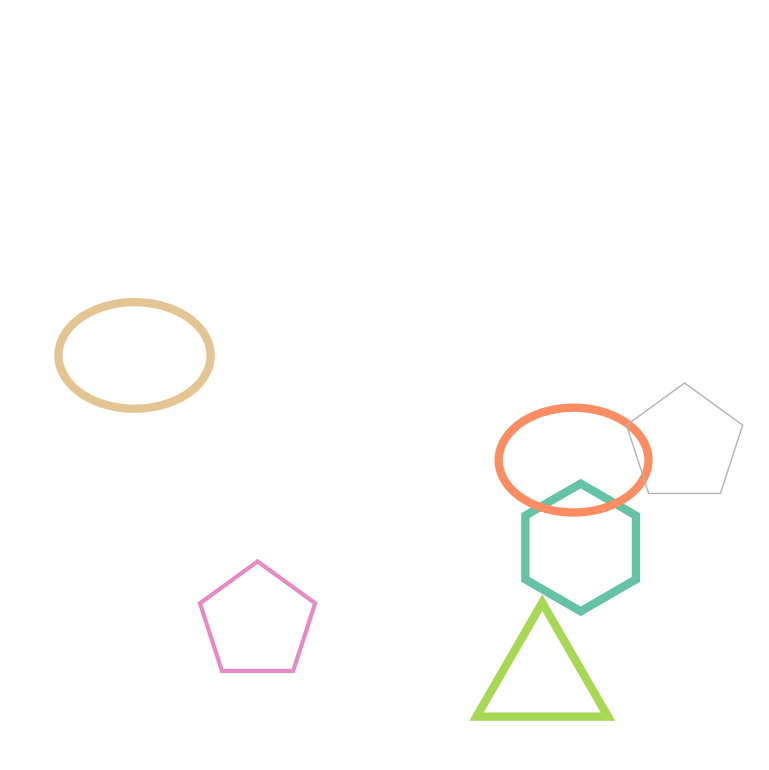[{"shape": "hexagon", "thickness": 3, "radius": 0.41, "center": [0.754, 0.289]}, {"shape": "oval", "thickness": 3, "radius": 0.49, "center": [0.745, 0.402]}, {"shape": "pentagon", "thickness": 1.5, "radius": 0.39, "center": [0.335, 0.192]}, {"shape": "triangle", "thickness": 3, "radius": 0.49, "center": [0.704, 0.119]}, {"shape": "oval", "thickness": 3, "radius": 0.49, "center": [0.175, 0.538]}, {"shape": "pentagon", "thickness": 0.5, "radius": 0.4, "center": [0.889, 0.423]}]